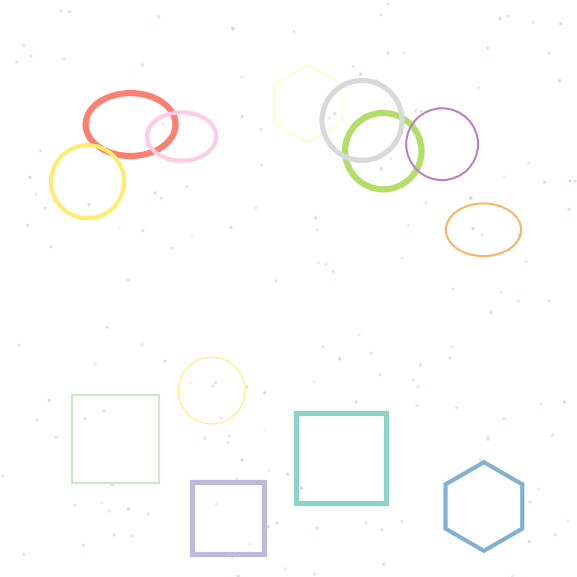[{"shape": "square", "thickness": 2.5, "radius": 0.39, "center": [0.591, 0.207]}, {"shape": "hexagon", "thickness": 0.5, "radius": 0.34, "center": [0.534, 0.82]}, {"shape": "square", "thickness": 2.5, "radius": 0.31, "center": [0.395, 0.103]}, {"shape": "oval", "thickness": 3, "radius": 0.39, "center": [0.226, 0.783]}, {"shape": "hexagon", "thickness": 2, "radius": 0.38, "center": [0.838, 0.122]}, {"shape": "oval", "thickness": 1, "radius": 0.33, "center": [0.837, 0.601]}, {"shape": "circle", "thickness": 3, "radius": 0.33, "center": [0.664, 0.737]}, {"shape": "oval", "thickness": 2, "radius": 0.3, "center": [0.314, 0.763]}, {"shape": "circle", "thickness": 2.5, "radius": 0.35, "center": [0.627, 0.791]}, {"shape": "circle", "thickness": 1, "radius": 0.31, "center": [0.766, 0.749]}, {"shape": "square", "thickness": 1, "radius": 0.38, "center": [0.2, 0.239]}, {"shape": "circle", "thickness": 2, "radius": 0.32, "center": [0.152, 0.685]}, {"shape": "circle", "thickness": 0.5, "radius": 0.29, "center": [0.367, 0.323]}]